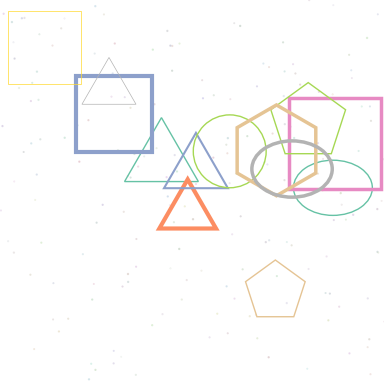[{"shape": "oval", "thickness": 1, "radius": 0.51, "center": [0.865, 0.512]}, {"shape": "triangle", "thickness": 1, "radius": 0.55, "center": [0.419, 0.584]}, {"shape": "triangle", "thickness": 3, "radius": 0.43, "center": [0.487, 0.449]}, {"shape": "triangle", "thickness": 1.5, "radius": 0.48, "center": [0.509, 0.559]}, {"shape": "square", "thickness": 3, "radius": 0.49, "center": [0.296, 0.703]}, {"shape": "square", "thickness": 2.5, "radius": 0.6, "center": [0.871, 0.628]}, {"shape": "circle", "thickness": 1, "radius": 0.47, "center": [0.597, 0.607]}, {"shape": "pentagon", "thickness": 1, "radius": 0.51, "center": [0.801, 0.683]}, {"shape": "square", "thickness": 0.5, "radius": 0.47, "center": [0.116, 0.877]}, {"shape": "hexagon", "thickness": 2.5, "radius": 0.59, "center": [0.718, 0.609]}, {"shape": "pentagon", "thickness": 1, "radius": 0.41, "center": [0.715, 0.243]}, {"shape": "triangle", "thickness": 0.5, "radius": 0.41, "center": [0.283, 0.77]}, {"shape": "oval", "thickness": 2.5, "radius": 0.52, "center": [0.759, 0.561]}]